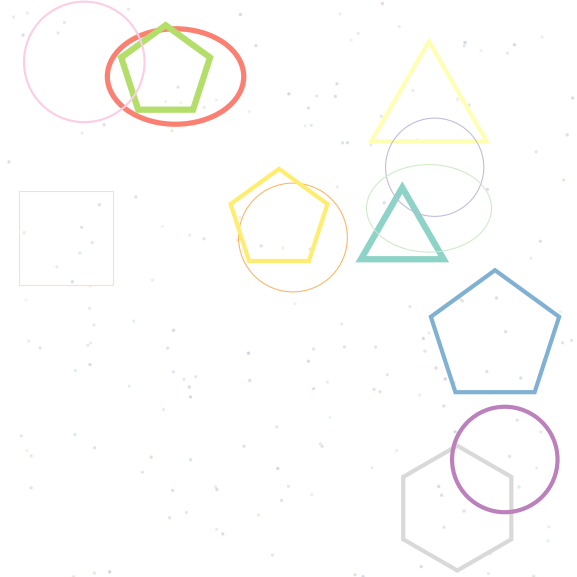[{"shape": "triangle", "thickness": 3, "radius": 0.41, "center": [0.697, 0.592]}, {"shape": "triangle", "thickness": 2, "radius": 0.58, "center": [0.743, 0.812]}, {"shape": "circle", "thickness": 0.5, "radius": 0.43, "center": [0.753, 0.71]}, {"shape": "oval", "thickness": 2.5, "radius": 0.59, "center": [0.304, 0.867]}, {"shape": "pentagon", "thickness": 2, "radius": 0.58, "center": [0.857, 0.414]}, {"shape": "circle", "thickness": 0.5, "radius": 0.47, "center": [0.507, 0.588]}, {"shape": "pentagon", "thickness": 3, "radius": 0.4, "center": [0.287, 0.875]}, {"shape": "circle", "thickness": 1, "radius": 0.52, "center": [0.146, 0.892]}, {"shape": "hexagon", "thickness": 2, "radius": 0.54, "center": [0.792, 0.119]}, {"shape": "circle", "thickness": 2, "radius": 0.46, "center": [0.874, 0.203]}, {"shape": "oval", "thickness": 0.5, "radius": 0.54, "center": [0.743, 0.638]}, {"shape": "pentagon", "thickness": 2, "radius": 0.44, "center": [0.483, 0.619]}, {"shape": "square", "thickness": 0.5, "radius": 0.41, "center": [0.114, 0.587]}]